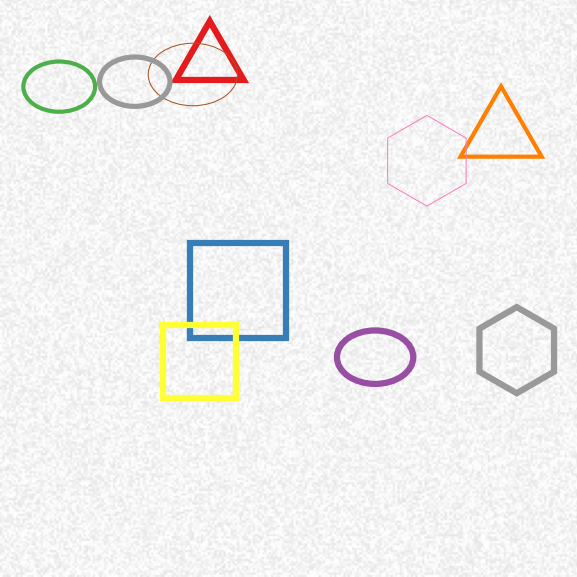[{"shape": "triangle", "thickness": 3, "radius": 0.34, "center": [0.363, 0.895]}, {"shape": "square", "thickness": 3, "radius": 0.41, "center": [0.412, 0.496]}, {"shape": "oval", "thickness": 2, "radius": 0.31, "center": [0.103, 0.849]}, {"shape": "oval", "thickness": 3, "radius": 0.33, "center": [0.65, 0.381]}, {"shape": "triangle", "thickness": 2, "radius": 0.41, "center": [0.868, 0.768]}, {"shape": "square", "thickness": 3, "radius": 0.32, "center": [0.346, 0.373]}, {"shape": "oval", "thickness": 0.5, "radius": 0.39, "center": [0.334, 0.87]}, {"shape": "hexagon", "thickness": 0.5, "radius": 0.39, "center": [0.739, 0.721]}, {"shape": "oval", "thickness": 2.5, "radius": 0.31, "center": [0.233, 0.858]}, {"shape": "hexagon", "thickness": 3, "radius": 0.37, "center": [0.895, 0.393]}]